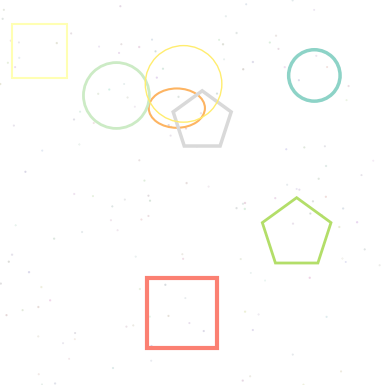[{"shape": "circle", "thickness": 2.5, "radius": 0.33, "center": [0.817, 0.804]}, {"shape": "square", "thickness": 1.5, "radius": 0.35, "center": [0.102, 0.868]}, {"shape": "square", "thickness": 3, "radius": 0.45, "center": [0.473, 0.188]}, {"shape": "oval", "thickness": 1.5, "radius": 0.36, "center": [0.459, 0.719]}, {"shape": "pentagon", "thickness": 2, "radius": 0.47, "center": [0.771, 0.393]}, {"shape": "pentagon", "thickness": 2.5, "radius": 0.4, "center": [0.525, 0.685]}, {"shape": "circle", "thickness": 2, "radius": 0.43, "center": [0.302, 0.752]}, {"shape": "circle", "thickness": 1, "radius": 0.5, "center": [0.477, 0.782]}]